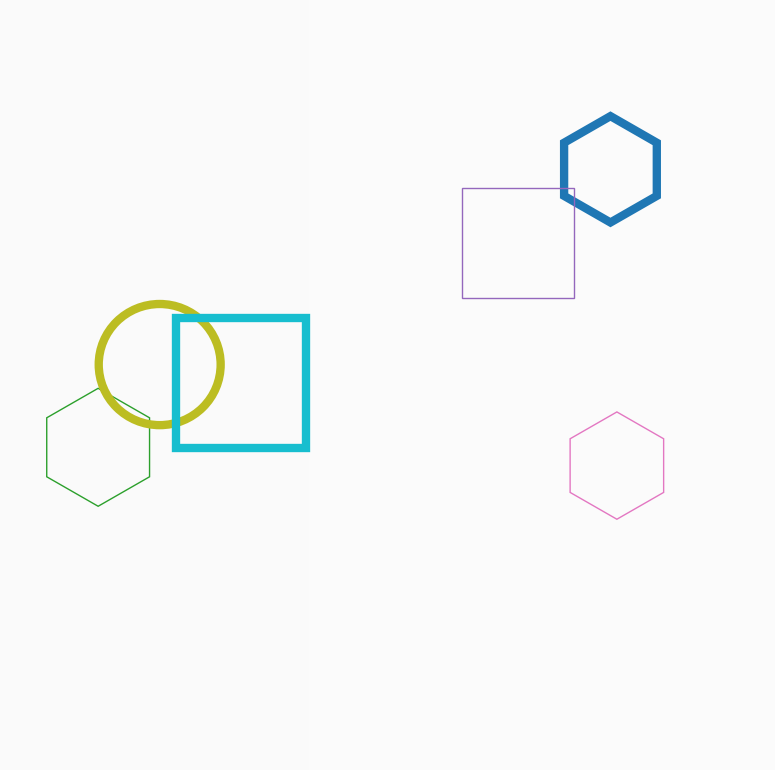[{"shape": "hexagon", "thickness": 3, "radius": 0.35, "center": [0.788, 0.78]}, {"shape": "hexagon", "thickness": 0.5, "radius": 0.38, "center": [0.127, 0.419]}, {"shape": "square", "thickness": 0.5, "radius": 0.36, "center": [0.668, 0.684]}, {"shape": "hexagon", "thickness": 0.5, "radius": 0.35, "center": [0.796, 0.395]}, {"shape": "circle", "thickness": 3, "radius": 0.39, "center": [0.206, 0.527]}, {"shape": "square", "thickness": 3, "radius": 0.42, "center": [0.311, 0.503]}]